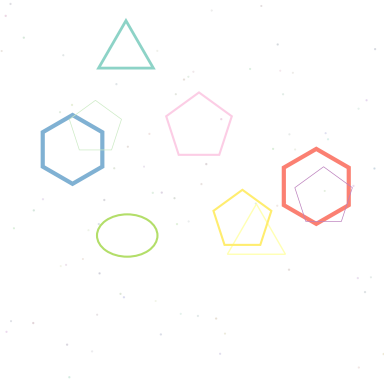[{"shape": "triangle", "thickness": 2, "radius": 0.41, "center": [0.327, 0.864]}, {"shape": "triangle", "thickness": 1, "radius": 0.44, "center": [0.666, 0.383]}, {"shape": "hexagon", "thickness": 3, "radius": 0.49, "center": [0.822, 0.516]}, {"shape": "hexagon", "thickness": 3, "radius": 0.45, "center": [0.188, 0.612]}, {"shape": "oval", "thickness": 1.5, "radius": 0.39, "center": [0.33, 0.388]}, {"shape": "pentagon", "thickness": 1.5, "radius": 0.45, "center": [0.517, 0.67]}, {"shape": "pentagon", "thickness": 0.5, "radius": 0.39, "center": [0.84, 0.488]}, {"shape": "pentagon", "thickness": 0.5, "radius": 0.36, "center": [0.248, 0.668]}, {"shape": "pentagon", "thickness": 1.5, "radius": 0.4, "center": [0.63, 0.428]}]